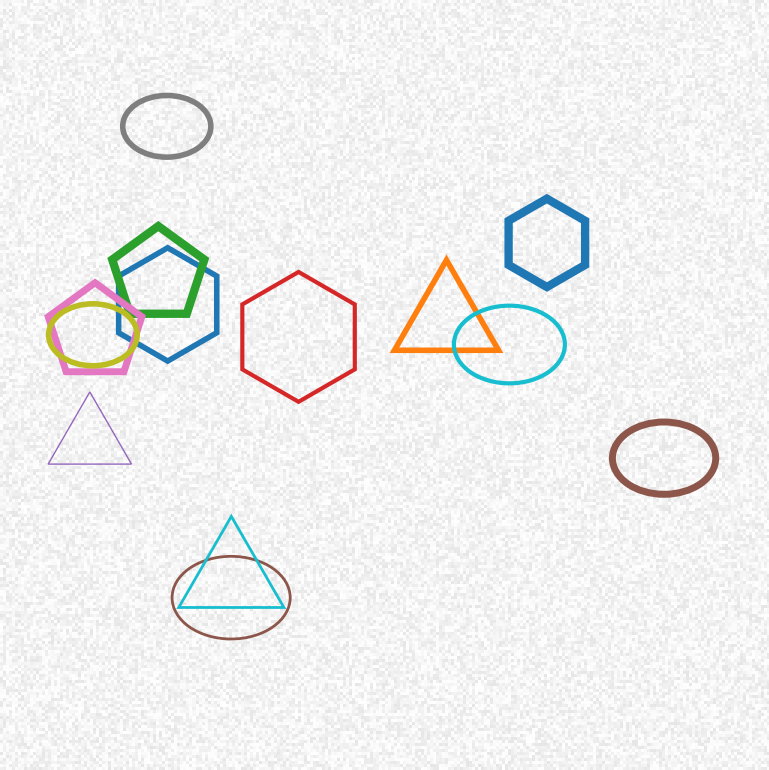[{"shape": "hexagon", "thickness": 3, "radius": 0.29, "center": [0.71, 0.685]}, {"shape": "hexagon", "thickness": 2, "radius": 0.37, "center": [0.218, 0.605]}, {"shape": "triangle", "thickness": 2, "radius": 0.39, "center": [0.58, 0.584]}, {"shape": "pentagon", "thickness": 3, "radius": 0.31, "center": [0.206, 0.643]}, {"shape": "hexagon", "thickness": 1.5, "radius": 0.42, "center": [0.388, 0.562]}, {"shape": "triangle", "thickness": 0.5, "radius": 0.31, "center": [0.117, 0.429]}, {"shape": "oval", "thickness": 1, "radius": 0.38, "center": [0.3, 0.224]}, {"shape": "oval", "thickness": 2.5, "radius": 0.34, "center": [0.862, 0.405]}, {"shape": "pentagon", "thickness": 2.5, "radius": 0.32, "center": [0.123, 0.569]}, {"shape": "oval", "thickness": 2, "radius": 0.29, "center": [0.217, 0.836]}, {"shape": "oval", "thickness": 2, "radius": 0.29, "center": [0.121, 0.565]}, {"shape": "oval", "thickness": 1.5, "radius": 0.36, "center": [0.662, 0.553]}, {"shape": "triangle", "thickness": 1, "radius": 0.39, "center": [0.3, 0.25]}]